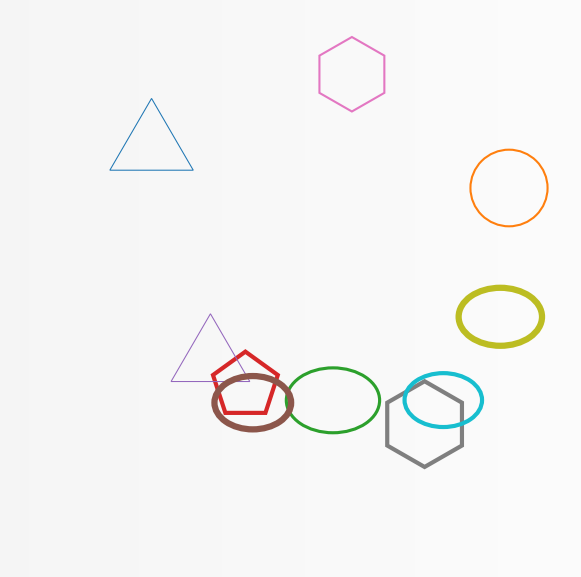[{"shape": "triangle", "thickness": 0.5, "radius": 0.41, "center": [0.261, 0.746]}, {"shape": "circle", "thickness": 1, "radius": 0.33, "center": [0.876, 0.674]}, {"shape": "oval", "thickness": 1.5, "radius": 0.4, "center": [0.573, 0.306]}, {"shape": "pentagon", "thickness": 2, "radius": 0.29, "center": [0.422, 0.332]}, {"shape": "triangle", "thickness": 0.5, "radius": 0.39, "center": [0.362, 0.378]}, {"shape": "oval", "thickness": 3, "radius": 0.33, "center": [0.435, 0.302]}, {"shape": "hexagon", "thickness": 1, "radius": 0.32, "center": [0.605, 0.871]}, {"shape": "hexagon", "thickness": 2, "radius": 0.37, "center": [0.73, 0.265]}, {"shape": "oval", "thickness": 3, "radius": 0.36, "center": [0.861, 0.451]}, {"shape": "oval", "thickness": 2, "radius": 0.33, "center": [0.763, 0.306]}]